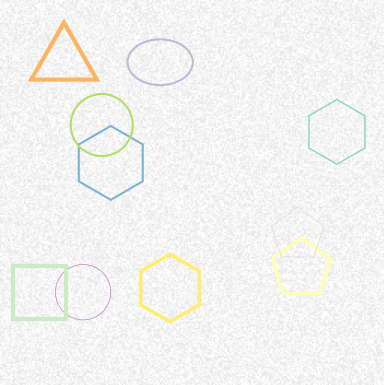[{"shape": "hexagon", "thickness": 1, "radius": 0.42, "center": [0.875, 0.657]}, {"shape": "pentagon", "thickness": 2.5, "radius": 0.4, "center": [0.783, 0.302]}, {"shape": "oval", "thickness": 1.5, "radius": 0.42, "center": [0.416, 0.838]}, {"shape": "hexagon", "thickness": 1.5, "radius": 0.48, "center": [0.288, 0.577]}, {"shape": "triangle", "thickness": 3, "radius": 0.49, "center": [0.166, 0.843]}, {"shape": "circle", "thickness": 1.5, "radius": 0.4, "center": [0.264, 0.675]}, {"shape": "pentagon", "thickness": 0.5, "radius": 0.36, "center": [0.773, 0.391]}, {"shape": "circle", "thickness": 0.5, "radius": 0.36, "center": [0.216, 0.241]}, {"shape": "square", "thickness": 3, "radius": 0.34, "center": [0.102, 0.24]}, {"shape": "hexagon", "thickness": 2.5, "radius": 0.44, "center": [0.442, 0.252]}]